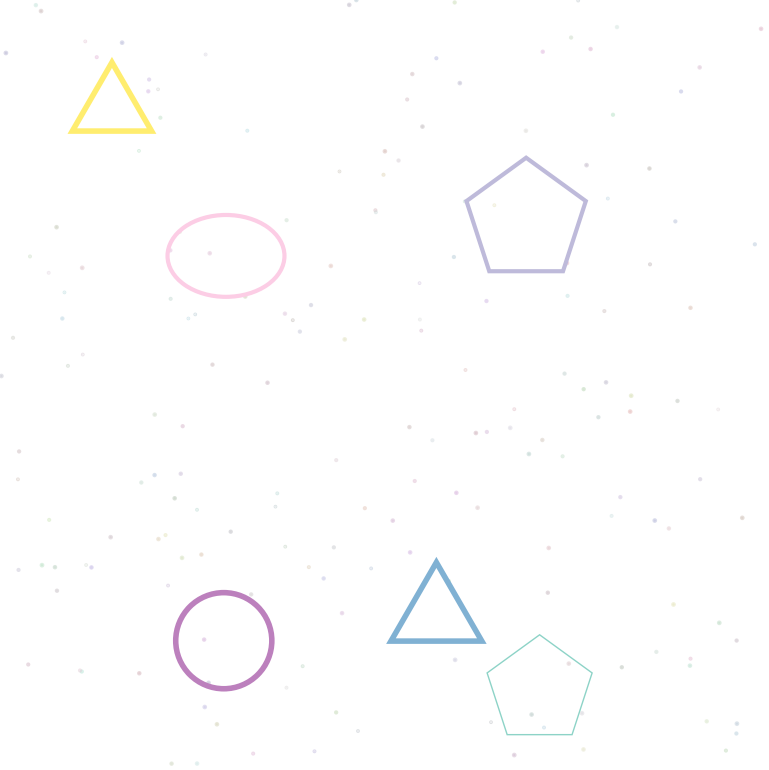[{"shape": "pentagon", "thickness": 0.5, "radius": 0.36, "center": [0.701, 0.104]}, {"shape": "pentagon", "thickness": 1.5, "radius": 0.41, "center": [0.683, 0.714]}, {"shape": "triangle", "thickness": 2, "radius": 0.34, "center": [0.567, 0.201]}, {"shape": "oval", "thickness": 1.5, "radius": 0.38, "center": [0.293, 0.668]}, {"shape": "circle", "thickness": 2, "radius": 0.31, "center": [0.291, 0.168]}, {"shape": "triangle", "thickness": 2, "radius": 0.3, "center": [0.145, 0.859]}]